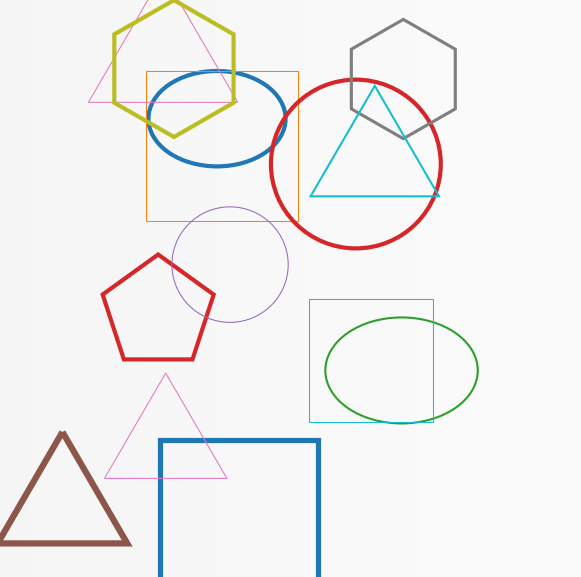[{"shape": "oval", "thickness": 2, "radius": 0.59, "center": [0.373, 0.794]}, {"shape": "square", "thickness": 2.5, "radius": 0.68, "center": [0.411, 0.101]}, {"shape": "square", "thickness": 0.5, "radius": 0.65, "center": [0.382, 0.746]}, {"shape": "oval", "thickness": 1, "radius": 0.66, "center": [0.691, 0.358]}, {"shape": "circle", "thickness": 2, "radius": 0.73, "center": [0.612, 0.715]}, {"shape": "pentagon", "thickness": 2, "radius": 0.5, "center": [0.272, 0.458]}, {"shape": "circle", "thickness": 0.5, "radius": 0.5, "center": [0.396, 0.541]}, {"shape": "triangle", "thickness": 3, "radius": 0.64, "center": [0.107, 0.122]}, {"shape": "triangle", "thickness": 0.5, "radius": 0.74, "center": [0.281, 0.896]}, {"shape": "triangle", "thickness": 0.5, "radius": 0.61, "center": [0.285, 0.232]}, {"shape": "hexagon", "thickness": 1.5, "radius": 0.52, "center": [0.694, 0.862]}, {"shape": "hexagon", "thickness": 2, "radius": 0.59, "center": [0.299, 0.88]}, {"shape": "triangle", "thickness": 1, "radius": 0.64, "center": [0.645, 0.723]}, {"shape": "square", "thickness": 0.5, "radius": 0.53, "center": [0.638, 0.375]}]